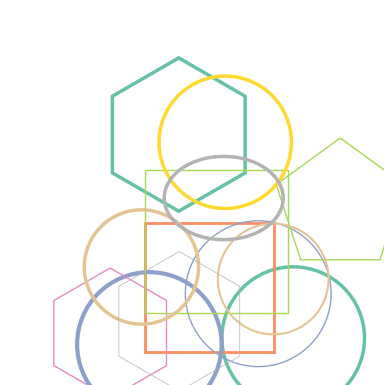[{"shape": "hexagon", "thickness": 2.5, "radius": 1.0, "center": [0.464, 0.65]}, {"shape": "circle", "thickness": 2.5, "radius": 0.93, "center": [0.762, 0.122]}, {"shape": "square", "thickness": 2, "radius": 0.84, "center": [0.544, 0.253]}, {"shape": "circle", "thickness": 1, "radius": 0.95, "center": [0.671, 0.237]}, {"shape": "circle", "thickness": 3, "radius": 0.94, "center": [0.388, 0.105]}, {"shape": "hexagon", "thickness": 1, "radius": 0.84, "center": [0.286, 0.135]}, {"shape": "pentagon", "thickness": 1, "radius": 0.87, "center": [0.884, 0.467]}, {"shape": "square", "thickness": 1, "radius": 0.93, "center": [0.562, 0.373]}, {"shape": "circle", "thickness": 2.5, "radius": 0.86, "center": [0.585, 0.63]}, {"shape": "circle", "thickness": 1.5, "radius": 0.72, "center": [0.71, 0.275]}, {"shape": "circle", "thickness": 2.5, "radius": 0.74, "center": [0.367, 0.307]}, {"shape": "hexagon", "thickness": 0.5, "radius": 0.91, "center": [0.466, 0.165]}, {"shape": "oval", "thickness": 2.5, "radius": 0.77, "center": [0.581, 0.486]}]